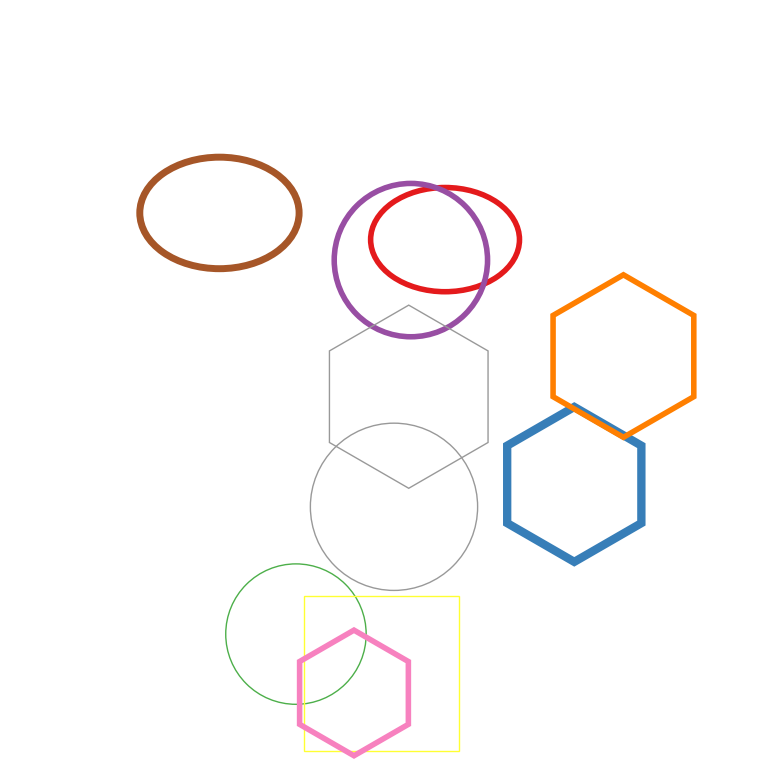[{"shape": "oval", "thickness": 2, "radius": 0.48, "center": [0.578, 0.689]}, {"shape": "hexagon", "thickness": 3, "radius": 0.5, "center": [0.746, 0.371]}, {"shape": "circle", "thickness": 0.5, "radius": 0.46, "center": [0.384, 0.176]}, {"shape": "circle", "thickness": 2, "radius": 0.5, "center": [0.534, 0.662]}, {"shape": "hexagon", "thickness": 2, "radius": 0.53, "center": [0.81, 0.538]}, {"shape": "square", "thickness": 0.5, "radius": 0.5, "center": [0.496, 0.125]}, {"shape": "oval", "thickness": 2.5, "radius": 0.52, "center": [0.285, 0.723]}, {"shape": "hexagon", "thickness": 2, "radius": 0.41, "center": [0.46, 0.1]}, {"shape": "hexagon", "thickness": 0.5, "radius": 0.59, "center": [0.531, 0.485]}, {"shape": "circle", "thickness": 0.5, "radius": 0.54, "center": [0.512, 0.342]}]